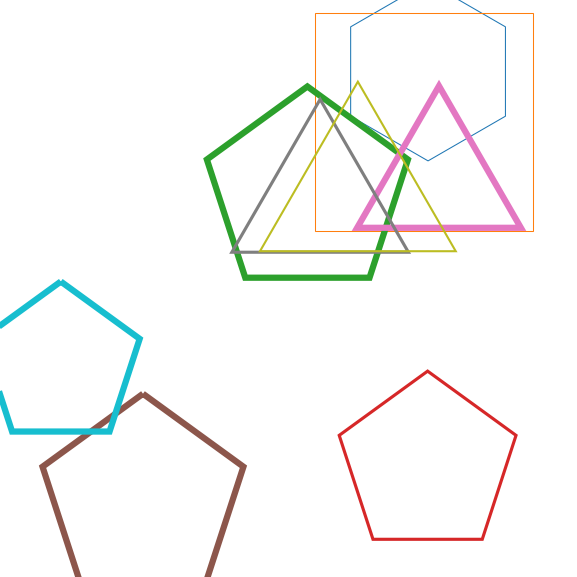[{"shape": "hexagon", "thickness": 0.5, "radius": 0.77, "center": [0.741, 0.875]}, {"shape": "square", "thickness": 0.5, "radius": 0.94, "center": [0.734, 0.788]}, {"shape": "pentagon", "thickness": 3, "radius": 0.92, "center": [0.532, 0.666]}, {"shape": "pentagon", "thickness": 1.5, "radius": 0.8, "center": [0.74, 0.196]}, {"shape": "pentagon", "thickness": 3, "radius": 0.91, "center": [0.248, 0.134]}, {"shape": "triangle", "thickness": 3, "radius": 0.82, "center": [0.76, 0.687]}, {"shape": "triangle", "thickness": 1.5, "radius": 0.88, "center": [0.554, 0.651]}, {"shape": "triangle", "thickness": 1, "radius": 0.98, "center": [0.62, 0.662]}, {"shape": "pentagon", "thickness": 3, "radius": 0.72, "center": [0.105, 0.368]}]